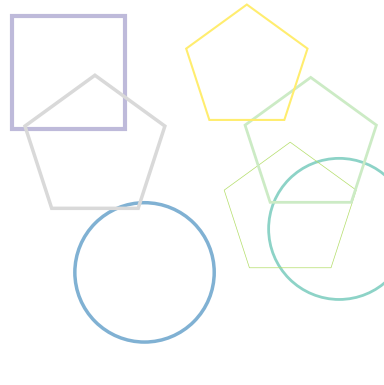[{"shape": "circle", "thickness": 2, "radius": 0.92, "center": [0.881, 0.405]}, {"shape": "square", "thickness": 3, "radius": 0.74, "center": [0.178, 0.812]}, {"shape": "circle", "thickness": 2.5, "radius": 0.9, "center": [0.375, 0.293]}, {"shape": "pentagon", "thickness": 0.5, "radius": 0.9, "center": [0.754, 0.45]}, {"shape": "pentagon", "thickness": 2.5, "radius": 0.96, "center": [0.247, 0.613]}, {"shape": "pentagon", "thickness": 2, "radius": 0.9, "center": [0.807, 0.62]}, {"shape": "pentagon", "thickness": 1.5, "radius": 0.83, "center": [0.641, 0.823]}]